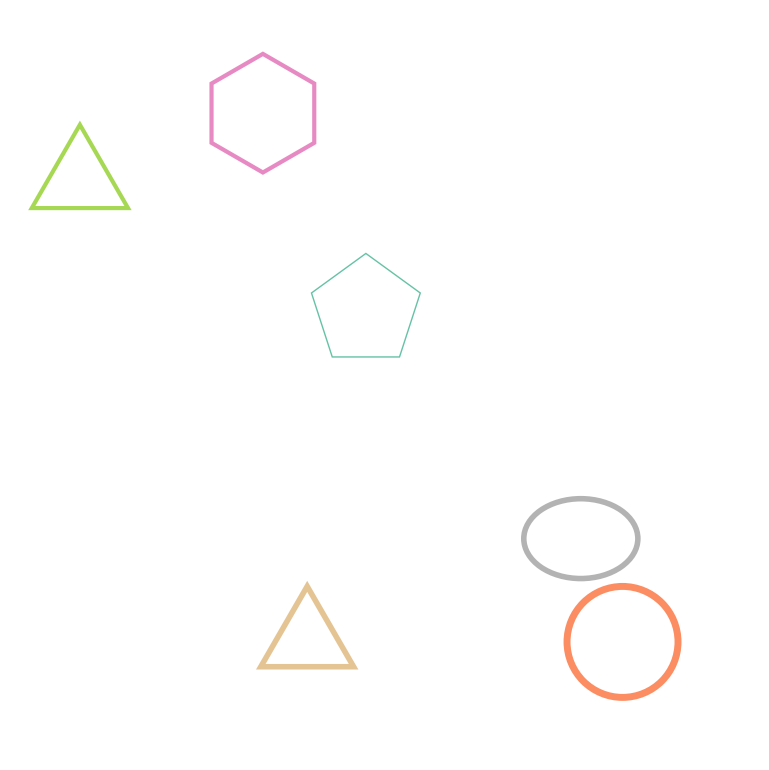[{"shape": "pentagon", "thickness": 0.5, "radius": 0.37, "center": [0.475, 0.597]}, {"shape": "circle", "thickness": 2.5, "radius": 0.36, "center": [0.808, 0.166]}, {"shape": "hexagon", "thickness": 1.5, "radius": 0.39, "center": [0.341, 0.853]}, {"shape": "triangle", "thickness": 1.5, "radius": 0.36, "center": [0.104, 0.766]}, {"shape": "triangle", "thickness": 2, "radius": 0.35, "center": [0.399, 0.169]}, {"shape": "oval", "thickness": 2, "radius": 0.37, "center": [0.754, 0.3]}]